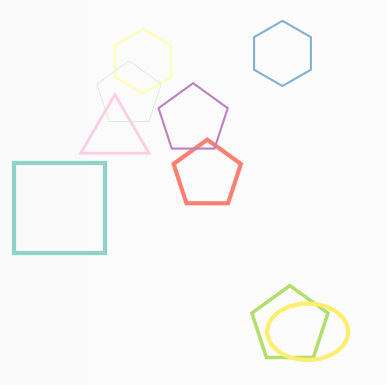[{"shape": "square", "thickness": 3, "radius": 0.59, "center": [0.153, 0.459]}, {"shape": "hexagon", "thickness": 1.5, "radius": 0.42, "center": [0.37, 0.841]}, {"shape": "pentagon", "thickness": 3, "radius": 0.46, "center": [0.535, 0.546]}, {"shape": "hexagon", "thickness": 1.5, "radius": 0.42, "center": [0.729, 0.861]}, {"shape": "pentagon", "thickness": 2.5, "radius": 0.52, "center": [0.748, 0.155]}, {"shape": "triangle", "thickness": 2, "radius": 0.51, "center": [0.296, 0.653]}, {"shape": "pentagon", "thickness": 1.5, "radius": 0.47, "center": [0.498, 0.69]}, {"shape": "pentagon", "thickness": 0.5, "radius": 0.44, "center": [0.333, 0.755]}, {"shape": "oval", "thickness": 3, "radius": 0.52, "center": [0.794, 0.138]}]